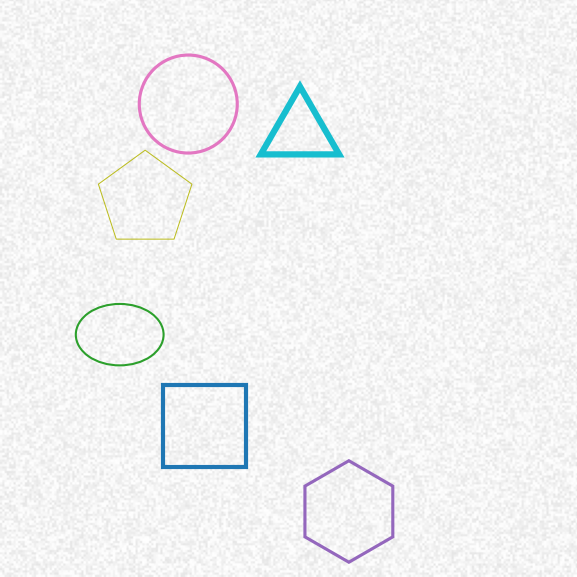[{"shape": "square", "thickness": 2, "radius": 0.36, "center": [0.354, 0.262]}, {"shape": "oval", "thickness": 1, "radius": 0.38, "center": [0.207, 0.42]}, {"shape": "hexagon", "thickness": 1.5, "radius": 0.44, "center": [0.604, 0.113]}, {"shape": "circle", "thickness": 1.5, "radius": 0.42, "center": [0.326, 0.819]}, {"shape": "pentagon", "thickness": 0.5, "radius": 0.43, "center": [0.251, 0.654]}, {"shape": "triangle", "thickness": 3, "radius": 0.39, "center": [0.519, 0.771]}]